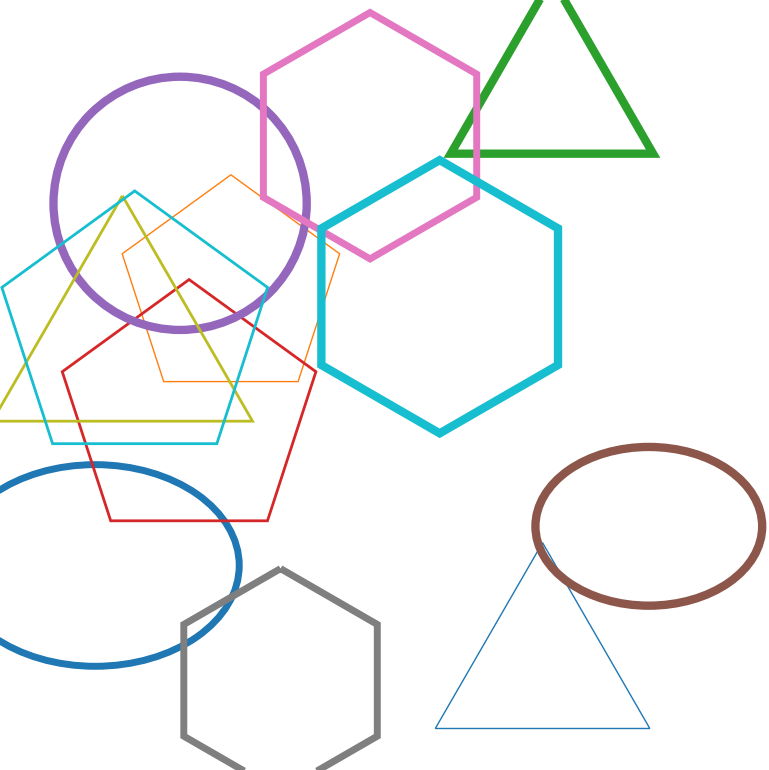[{"shape": "oval", "thickness": 2.5, "radius": 0.94, "center": [0.124, 0.266]}, {"shape": "triangle", "thickness": 0.5, "radius": 0.8, "center": [0.705, 0.134]}, {"shape": "pentagon", "thickness": 0.5, "radius": 0.74, "center": [0.3, 0.625]}, {"shape": "triangle", "thickness": 3, "radius": 0.76, "center": [0.717, 0.876]}, {"shape": "pentagon", "thickness": 1, "radius": 0.87, "center": [0.246, 0.464]}, {"shape": "circle", "thickness": 3, "radius": 0.82, "center": [0.234, 0.736]}, {"shape": "oval", "thickness": 3, "radius": 0.74, "center": [0.843, 0.316]}, {"shape": "hexagon", "thickness": 2.5, "radius": 0.8, "center": [0.481, 0.824]}, {"shape": "hexagon", "thickness": 2.5, "radius": 0.73, "center": [0.364, 0.116]}, {"shape": "triangle", "thickness": 1, "radius": 0.98, "center": [0.159, 0.551]}, {"shape": "pentagon", "thickness": 1, "radius": 0.91, "center": [0.175, 0.571]}, {"shape": "hexagon", "thickness": 3, "radius": 0.89, "center": [0.571, 0.615]}]